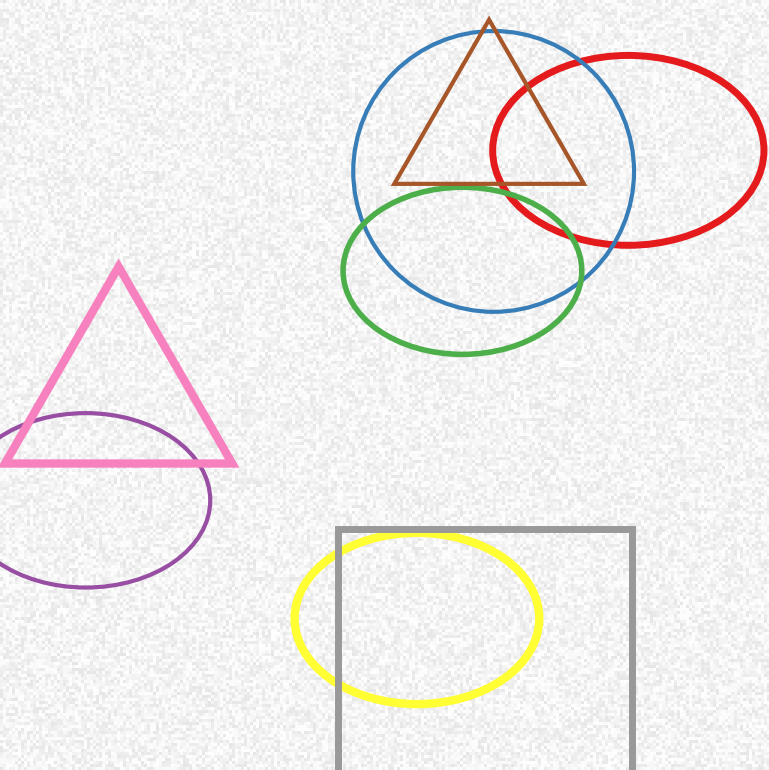[{"shape": "oval", "thickness": 2.5, "radius": 0.88, "center": [0.816, 0.805]}, {"shape": "circle", "thickness": 1.5, "radius": 0.91, "center": [0.641, 0.777]}, {"shape": "oval", "thickness": 2, "radius": 0.78, "center": [0.601, 0.648]}, {"shape": "oval", "thickness": 1.5, "radius": 0.81, "center": [0.111, 0.35]}, {"shape": "oval", "thickness": 3, "radius": 0.79, "center": [0.541, 0.197]}, {"shape": "triangle", "thickness": 1.5, "radius": 0.71, "center": [0.635, 0.832]}, {"shape": "triangle", "thickness": 3, "radius": 0.85, "center": [0.154, 0.483]}, {"shape": "square", "thickness": 2.5, "radius": 0.96, "center": [0.63, 0.122]}]